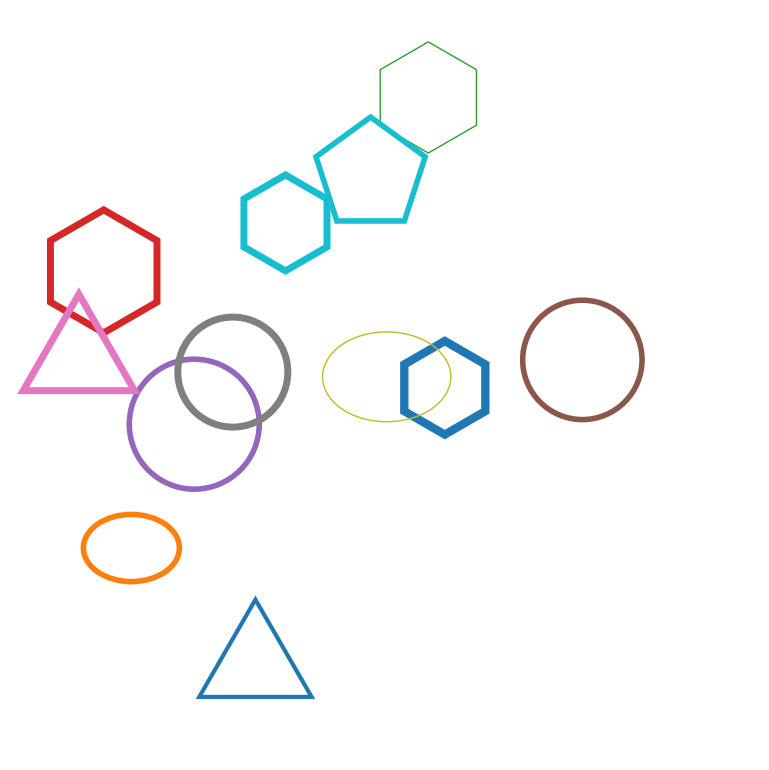[{"shape": "hexagon", "thickness": 3, "radius": 0.3, "center": [0.578, 0.496]}, {"shape": "triangle", "thickness": 1.5, "radius": 0.42, "center": [0.332, 0.137]}, {"shape": "oval", "thickness": 2, "radius": 0.31, "center": [0.171, 0.288]}, {"shape": "hexagon", "thickness": 0.5, "radius": 0.36, "center": [0.556, 0.873]}, {"shape": "hexagon", "thickness": 2.5, "radius": 0.4, "center": [0.135, 0.648]}, {"shape": "circle", "thickness": 2, "radius": 0.42, "center": [0.252, 0.449]}, {"shape": "circle", "thickness": 2, "radius": 0.39, "center": [0.756, 0.533]}, {"shape": "triangle", "thickness": 2.5, "radius": 0.42, "center": [0.102, 0.534]}, {"shape": "circle", "thickness": 2.5, "radius": 0.36, "center": [0.302, 0.517]}, {"shape": "oval", "thickness": 0.5, "radius": 0.42, "center": [0.502, 0.511]}, {"shape": "pentagon", "thickness": 2, "radius": 0.37, "center": [0.481, 0.773]}, {"shape": "hexagon", "thickness": 2.5, "radius": 0.31, "center": [0.371, 0.71]}]